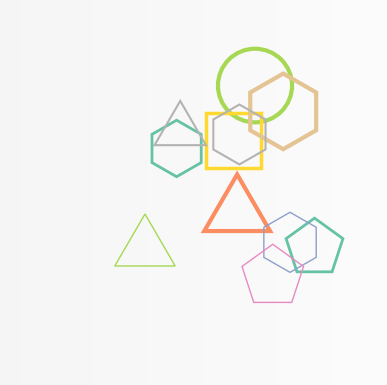[{"shape": "hexagon", "thickness": 2, "radius": 0.37, "center": [0.456, 0.614]}, {"shape": "pentagon", "thickness": 2, "radius": 0.39, "center": [0.812, 0.356]}, {"shape": "triangle", "thickness": 3, "radius": 0.49, "center": [0.612, 0.449]}, {"shape": "hexagon", "thickness": 1, "radius": 0.39, "center": [0.748, 0.371]}, {"shape": "pentagon", "thickness": 1, "radius": 0.42, "center": [0.704, 0.282]}, {"shape": "circle", "thickness": 3, "radius": 0.48, "center": [0.658, 0.778]}, {"shape": "triangle", "thickness": 1, "radius": 0.45, "center": [0.374, 0.354]}, {"shape": "square", "thickness": 2.5, "radius": 0.36, "center": [0.603, 0.635]}, {"shape": "hexagon", "thickness": 3, "radius": 0.49, "center": [0.731, 0.711]}, {"shape": "hexagon", "thickness": 1.5, "radius": 0.39, "center": [0.618, 0.651]}, {"shape": "triangle", "thickness": 1.5, "radius": 0.38, "center": [0.465, 0.661]}]